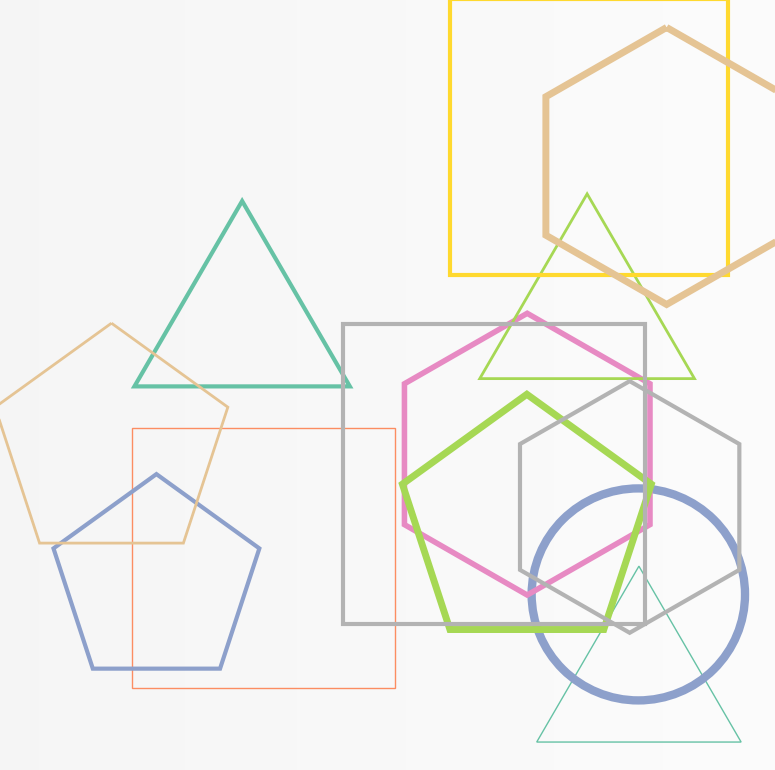[{"shape": "triangle", "thickness": 1.5, "radius": 0.8, "center": [0.312, 0.578]}, {"shape": "triangle", "thickness": 0.5, "radius": 0.76, "center": [0.824, 0.112]}, {"shape": "square", "thickness": 0.5, "radius": 0.85, "center": [0.34, 0.275]}, {"shape": "circle", "thickness": 3, "radius": 0.69, "center": [0.824, 0.228]}, {"shape": "pentagon", "thickness": 1.5, "radius": 0.7, "center": [0.202, 0.245]}, {"shape": "hexagon", "thickness": 2, "radius": 0.91, "center": [0.68, 0.41]}, {"shape": "pentagon", "thickness": 2.5, "radius": 0.84, "center": [0.68, 0.319]}, {"shape": "triangle", "thickness": 1, "radius": 0.8, "center": [0.758, 0.588]}, {"shape": "square", "thickness": 1.5, "radius": 0.89, "center": [0.76, 0.822]}, {"shape": "hexagon", "thickness": 2.5, "radius": 0.9, "center": [0.86, 0.784]}, {"shape": "pentagon", "thickness": 1, "radius": 0.79, "center": [0.144, 0.422]}, {"shape": "hexagon", "thickness": 1.5, "radius": 0.82, "center": [0.812, 0.342]}, {"shape": "square", "thickness": 1.5, "radius": 0.97, "center": [0.637, 0.385]}]